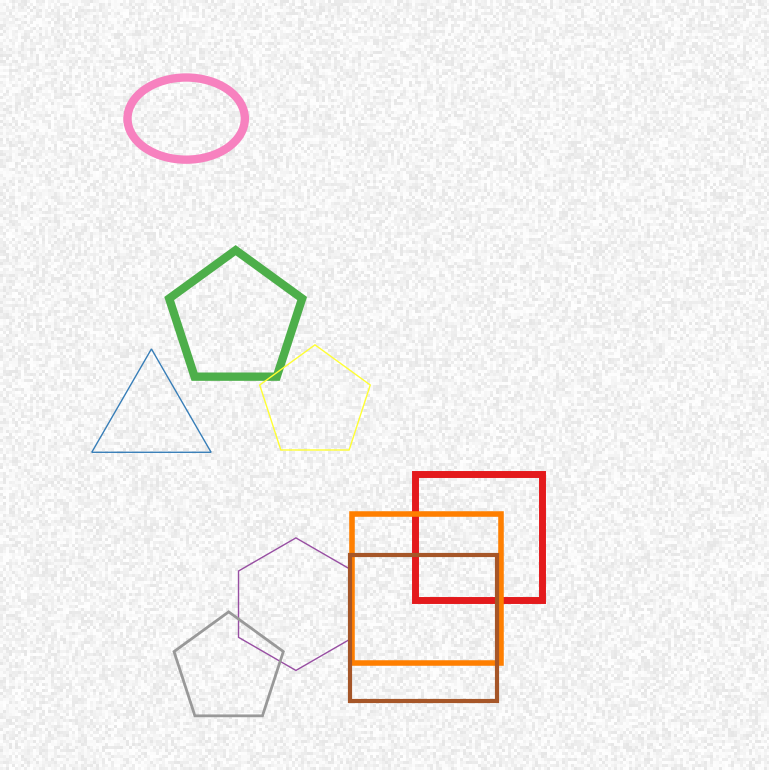[{"shape": "square", "thickness": 2.5, "radius": 0.41, "center": [0.622, 0.303]}, {"shape": "triangle", "thickness": 0.5, "radius": 0.45, "center": [0.197, 0.457]}, {"shape": "pentagon", "thickness": 3, "radius": 0.45, "center": [0.306, 0.584]}, {"shape": "hexagon", "thickness": 0.5, "radius": 0.43, "center": [0.384, 0.215]}, {"shape": "square", "thickness": 2, "radius": 0.48, "center": [0.554, 0.236]}, {"shape": "pentagon", "thickness": 0.5, "radius": 0.38, "center": [0.409, 0.477]}, {"shape": "square", "thickness": 1.5, "radius": 0.48, "center": [0.55, 0.184]}, {"shape": "oval", "thickness": 3, "radius": 0.38, "center": [0.242, 0.846]}, {"shape": "pentagon", "thickness": 1, "radius": 0.37, "center": [0.297, 0.131]}]